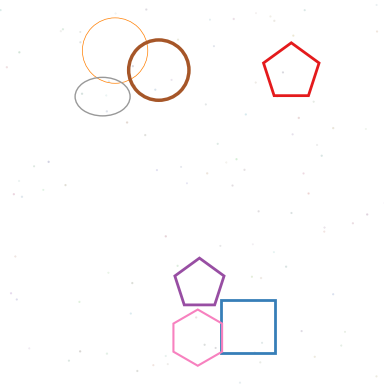[{"shape": "pentagon", "thickness": 2, "radius": 0.38, "center": [0.757, 0.813]}, {"shape": "square", "thickness": 2, "radius": 0.35, "center": [0.645, 0.152]}, {"shape": "pentagon", "thickness": 2, "radius": 0.34, "center": [0.518, 0.262]}, {"shape": "circle", "thickness": 0.5, "radius": 0.42, "center": [0.299, 0.869]}, {"shape": "circle", "thickness": 2.5, "radius": 0.39, "center": [0.412, 0.818]}, {"shape": "hexagon", "thickness": 1.5, "radius": 0.36, "center": [0.514, 0.123]}, {"shape": "oval", "thickness": 1, "radius": 0.36, "center": [0.266, 0.749]}]